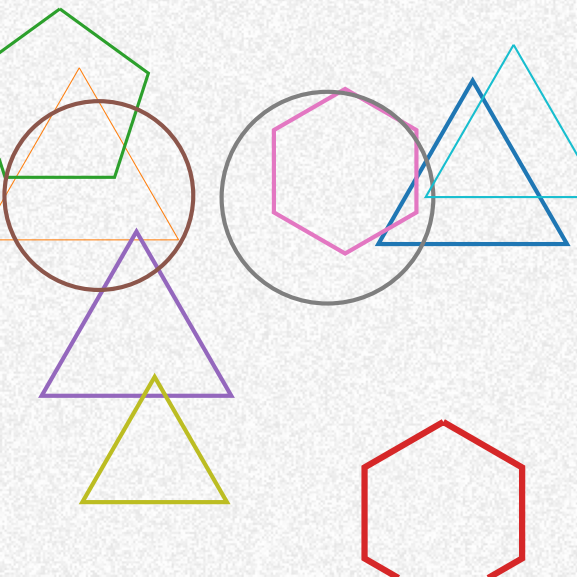[{"shape": "triangle", "thickness": 2, "radius": 0.94, "center": [0.818, 0.671]}, {"shape": "triangle", "thickness": 0.5, "radius": 0.99, "center": [0.137, 0.683]}, {"shape": "pentagon", "thickness": 1.5, "radius": 0.81, "center": [0.104, 0.823]}, {"shape": "hexagon", "thickness": 3, "radius": 0.79, "center": [0.768, 0.111]}, {"shape": "triangle", "thickness": 2, "radius": 0.95, "center": [0.236, 0.409]}, {"shape": "circle", "thickness": 2, "radius": 0.82, "center": [0.171, 0.661]}, {"shape": "hexagon", "thickness": 2, "radius": 0.71, "center": [0.598, 0.703]}, {"shape": "circle", "thickness": 2, "radius": 0.92, "center": [0.567, 0.657]}, {"shape": "triangle", "thickness": 2, "radius": 0.72, "center": [0.268, 0.202]}, {"shape": "triangle", "thickness": 1, "radius": 0.88, "center": [0.889, 0.746]}]